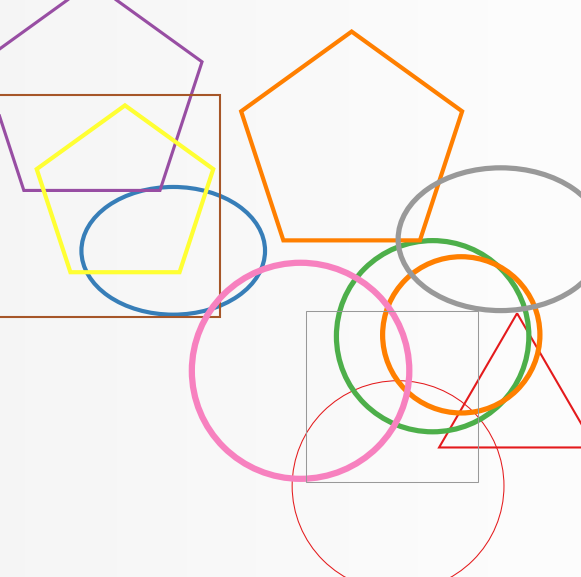[{"shape": "triangle", "thickness": 1, "radius": 0.77, "center": [0.89, 0.302]}, {"shape": "circle", "thickness": 0.5, "radius": 0.91, "center": [0.685, 0.158]}, {"shape": "oval", "thickness": 2, "radius": 0.79, "center": [0.298, 0.565]}, {"shape": "circle", "thickness": 2.5, "radius": 0.83, "center": [0.744, 0.417]}, {"shape": "pentagon", "thickness": 1.5, "radius": 1.0, "center": [0.158, 0.831]}, {"shape": "pentagon", "thickness": 2, "radius": 1.0, "center": [0.605, 0.745]}, {"shape": "circle", "thickness": 2.5, "radius": 0.68, "center": [0.794, 0.419]}, {"shape": "pentagon", "thickness": 2, "radius": 0.8, "center": [0.215, 0.657]}, {"shape": "square", "thickness": 1, "radius": 0.96, "center": [0.185, 0.642]}, {"shape": "circle", "thickness": 3, "radius": 0.94, "center": [0.517, 0.357]}, {"shape": "square", "thickness": 0.5, "radius": 0.74, "center": [0.675, 0.312]}, {"shape": "oval", "thickness": 2.5, "radius": 0.88, "center": [0.862, 0.585]}]